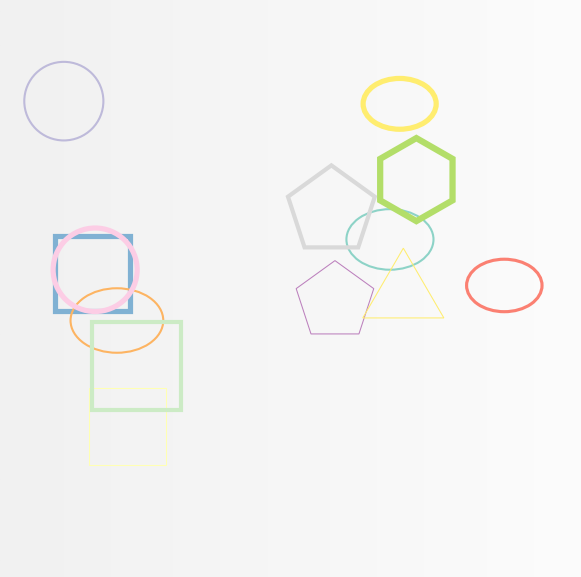[{"shape": "oval", "thickness": 1, "radius": 0.37, "center": [0.671, 0.585]}, {"shape": "square", "thickness": 0.5, "radius": 0.33, "center": [0.22, 0.261]}, {"shape": "circle", "thickness": 1, "radius": 0.34, "center": [0.11, 0.824]}, {"shape": "oval", "thickness": 1.5, "radius": 0.32, "center": [0.868, 0.505]}, {"shape": "square", "thickness": 2.5, "radius": 0.32, "center": [0.159, 0.525]}, {"shape": "oval", "thickness": 1, "radius": 0.4, "center": [0.201, 0.444]}, {"shape": "hexagon", "thickness": 3, "radius": 0.36, "center": [0.716, 0.688]}, {"shape": "circle", "thickness": 2.5, "radius": 0.36, "center": [0.164, 0.532]}, {"shape": "pentagon", "thickness": 2, "radius": 0.39, "center": [0.57, 0.634]}, {"shape": "pentagon", "thickness": 0.5, "radius": 0.35, "center": [0.576, 0.478]}, {"shape": "square", "thickness": 2, "radius": 0.38, "center": [0.235, 0.365]}, {"shape": "triangle", "thickness": 0.5, "radius": 0.4, "center": [0.694, 0.489]}, {"shape": "oval", "thickness": 2.5, "radius": 0.31, "center": [0.688, 0.819]}]